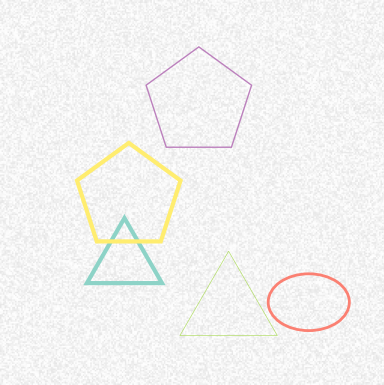[{"shape": "triangle", "thickness": 3, "radius": 0.56, "center": [0.323, 0.321]}, {"shape": "oval", "thickness": 2, "radius": 0.53, "center": [0.802, 0.215]}, {"shape": "triangle", "thickness": 0.5, "radius": 0.73, "center": [0.594, 0.201]}, {"shape": "pentagon", "thickness": 1, "radius": 0.72, "center": [0.516, 0.734]}, {"shape": "pentagon", "thickness": 3, "radius": 0.71, "center": [0.335, 0.487]}]